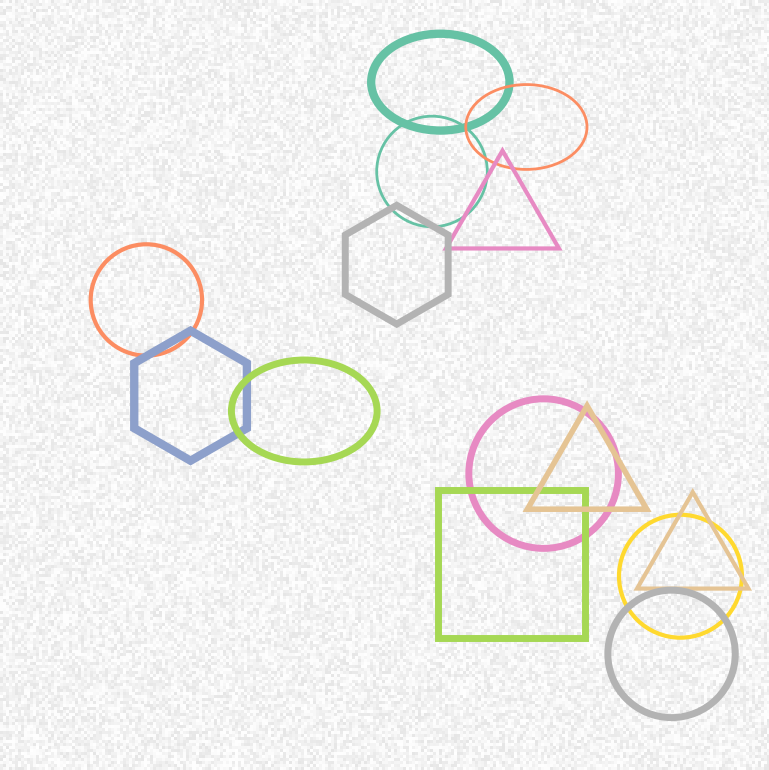[{"shape": "circle", "thickness": 1, "radius": 0.36, "center": [0.561, 0.777]}, {"shape": "oval", "thickness": 3, "radius": 0.45, "center": [0.572, 0.893]}, {"shape": "circle", "thickness": 1.5, "radius": 0.36, "center": [0.19, 0.61]}, {"shape": "oval", "thickness": 1, "radius": 0.39, "center": [0.684, 0.835]}, {"shape": "hexagon", "thickness": 3, "radius": 0.42, "center": [0.247, 0.486]}, {"shape": "circle", "thickness": 2.5, "radius": 0.49, "center": [0.706, 0.385]}, {"shape": "triangle", "thickness": 1.5, "radius": 0.42, "center": [0.653, 0.72]}, {"shape": "square", "thickness": 2.5, "radius": 0.48, "center": [0.664, 0.268]}, {"shape": "oval", "thickness": 2.5, "radius": 0.47, "center": [0.395, 0.466]}, {"shape": "circle", "thickness": 1.5, "radius": 0.4, "center": [0.884, 0.252]}, {"shape": "triangle", "thickness": 2, "radius": 0.45, "center": [0.762, 0.383]}, {"shape": "triangle", "thickness": 1.5, "radius": 0.42, "center": [0.9, 0.277]}, {"shape": "hexagon", "thickness": 2.5, "radius": 0.39, "center": [0.515, 0.656]}, {"shape": "circle", "thickness": 2.5, "radius": 0.41, "center": [0.872, 0.151]}]